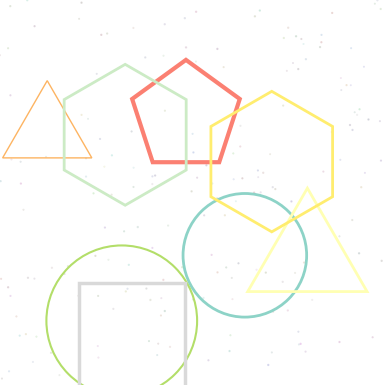[{"shape": "circle", "thickness": 2, "radius": 0.8, "center": [0.636, 0.337]}, {"shape": "triangle", "thickness": 2, "radius": 0.9, "center": [0.798, 0.332]}, {"shape": "pentagon", "thickness": 3, "radius": 0.73, "center": [0.483, 0.698]}, {"shape": "triangle", "thickness": 1, "radius": 0.67, "center": [0.123, 0.657]}, {"shape": "circle", "thickness": 1.5, "radius": 0.98, "center": [0.316, 0.167]}, {"shape": "square", "thickness": 2.5, "radius": 0.68, "center": [0.343, 0.129]}, {"shape": "hexagon", "thickness": 2, "radius": 0.91, "center": [0.325, 0.65]}, {"shape": "hexagon", "thickness": 2, "radius": 0.91, "center": [0.706, 0.58]}]